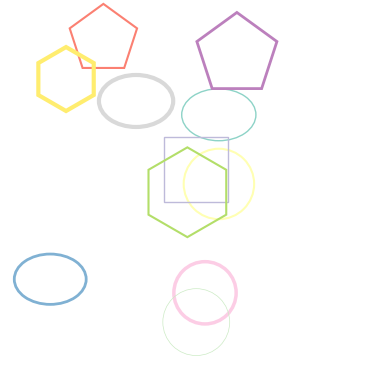[{"shape": "oval", "thickness": 1, "radius": 0.48, "center": [0.568, 0.702]}, {"shape": "circle", "thickness": 1.5, "radius": 0.46, "center": [0.569, 0.522]}, {"shape": "square", "thickness": 1, "radius": 0.42, "center": [0.508, 0.56]}, {"shape": "pentagon", "thickness": 1.5, "radius": 0.46, "center": [0.269, 0.898]}, {"shape": "oval", "thickness": 2, "radius": 0.47, "center": [0.13, 0.275]}, {"shape": "hexagon", "thickness": 1.5, "radius": 0.58, "center": [0.487, 0.501]}, {"shape": "circle", "thickness": 2.5, "radius": 0.4, "center": [0.532, 0.239]}, {"shape": "oval", "thickness": 3, "radius": 0.48, "center": [0.353, 0.738]}, {"shape": "pentagon", "thickness": 2, "radius": 0.55, "center": [0.615, 0.858]}, {"shape": "circle", "thickness": 0.5, "radius": 0.43, "center": [0.51, 0.163]}, {"shape": "hexagon", "thickness": 3, "radius": 0.42, "center": [0.172, 0.795]}]